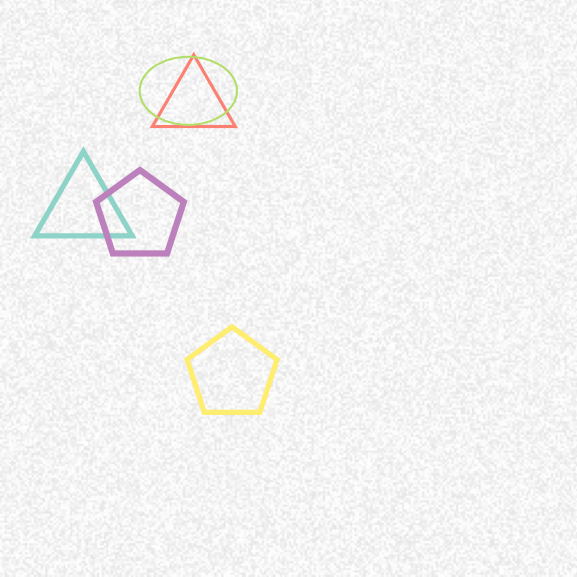[{"shape": "triangle", "thickness": 2.5, "radius": 0.49, "center": [0.144, 0.639]}, {"shape": "triangle", "thickness": 1.5, "radius": 0.41, "center": [0.336, 0.821]}, {"shape": "oval", "thickness": 1, "radius": 0.42, "center": [0.326, 0.842]}, {"shape": "pentagon", "thickness": 3, "radius": 0.4, "center": [0.242, 0.625]}, {"shape": "pentagon", "thickness": 2.5, "radius": 0.41, "center": [0.402, 0.351]}]